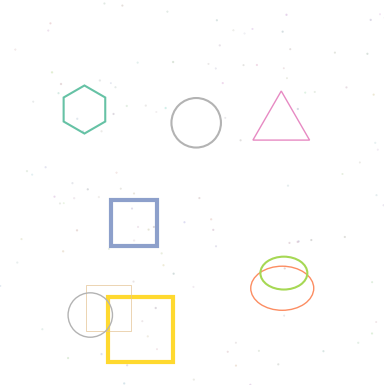[{"shape": "hexagon", "thickness": 1.5, "radius": 0.31, "center": [0.219, 0.716]}, {"shape": "oval", "thickness": 1, "radius": 0.41, "center": [0.733, 0.251]}, {"shape": "square", "thickness": 3, "radius": 0.3, "center": [0.348, 0.42]}, {"shape": "triangle", "thickness": 1, "radius": 0.42, "center": [0.73, 0.679]}, {"shape": "oval", "thickness": 1.5, "radius": 0.3, "center": [0.737, 0.291]}, {"shape": "square", "thickness": 3, "radius": 0.42, "center": [0.364, 0.145]}, {"shape": "square", "thickness": 0.5, "radius": 0.29, "center": [0.283, 0.2]}, {"shape": "circle", "thickness": 1.5, "radius": 0.32, "center": [0.51, 0.681]}, {"shape": "circle", "thickness": 1, "radius": 0.29, "center": [0.234, 0.182]}]